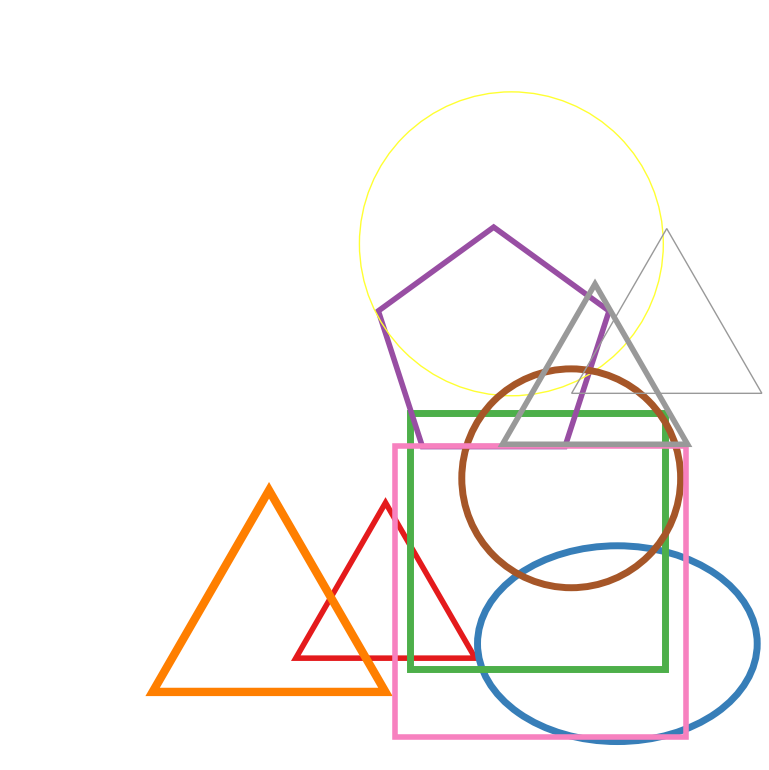[{"shape": "triangle", "thickness": 2, "radius": 0.67, "center": [0.501, 0.213]}, {"shape": "oval", "thickness": 2.5, "radius": 0.91, "center": [0.802, 0.164]}, {"shape": "square", "thickness": 2.5, "radius": 0.83, "center": [0.698, 0.297]}, {"shape": "pentagon", "thickness": 2, "radius": 0.79, "center": [0.641, 0.547]}, {"shape": "triangle", "thickness": 3, "radius": 0.87, "center": [0.349, 0.189]}, {"shape": "circle", "thickness": 0.5, "radius": 0.99, "center": [0.664, 0.683]}, {"shape": "circle", "thickness": 2.5, "radius": 0.71, "center": [0.742, 0.379]}, {"shape": "square", "thickness": 2, "radius": 0.95, "center": [0.702, 0.232]}, {"shape": "triangle", "thickness": 0.5, "radius": 0.71, "center": [0.866, 0.561]}, {"shape": "triangle", "thickness": 2, "radius": 0.69, "center": [0.773, 0.492]}]